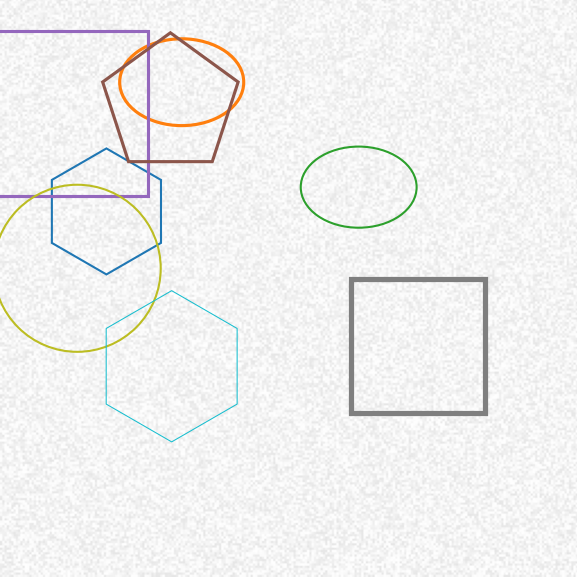[{"shape": "hexagon", "thickness": 1, "radius": 0.55, "center": [0.184, 0.633]}, {"shape": "oval", "thickness": 1.5, "radius": 0.54, "center": [0.315, 0.857]}, {"shape": "oval", "thickness": 1, "radius": 0.5, "center": [0.621, 0.675]}, {"shape": "square", "thickness": 1.5, "radius": 0.71, "center": [0.113, 0.803]}, {"shape": "pentagon", "thickness": 1.5, "radius": 0.62, "center": [0.295, 0.819]}, {"shape": "square", "thickness": 2.5, "radius": 0.58, "center": [0.724, 0.4]}, {"shape": "circle", "thickness": 1, "radius": 0.72, "center": [0.134, 0.535]}, {"shape": "hexagon", "thickness": 0.5, "radius": 0.65, "center": [0.297, 0.365]}]